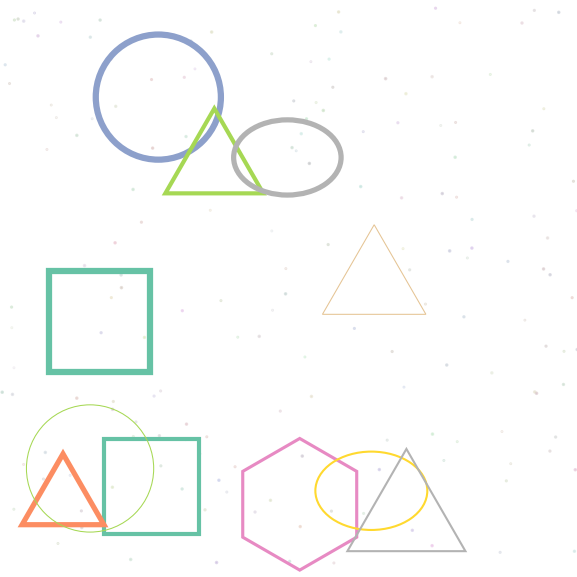[{"shape": "square", "thickness": 3, "radius": 0.44, "center": [0.172, 0.442]}, {"shape": "square", "thickness": 2, "radius": 0.41, "center": [0.262, 0.157]}, {"shape": "triangle", "thickness": 2.5, "radius": 0.41, "center": [0.109, 0.131]}, {"shape": "circle", "thickness": 3, "radius": 0.54, "center": [0.274, 0.831]}, {"shape": "hexagon", "thickness": 1.5, "radius": 0.57, "center": [0.519, 0.126]}, {"shape": "circle", "thickness": 0.5, "radius": 0.55, "center": [0.156, 0.188]}, {"shape": "triangle", "thickness": 2, "radius": 0.49, "center": [0.371, 0.713]}, {"shape": "oval", "thickness": 1, "radius": 0.48, "center": [0.643, 0.149]}, {"shape": "triangle", "thickness": 0.5, "radius": 0.52, "center": [0.648, 0.507]}, {"shape": "oval", "thickness": 2.5, "radius": 0.47, "center": [0.498, 0.726]}, {"shape": "triangle", "thickness": 1, "radius": 0.59, "center": [0.704, 0.104]}]